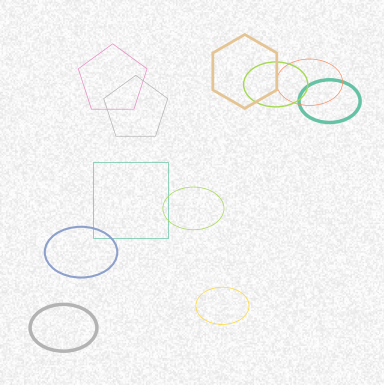[{"shape": "square", "thickness": 0.5, "radius": 0.49, "center": [0.339, 0.48]}, {"shape": "oval", "thickness": 2.5, "radius": 0.4, "center": [0.856, 0.737]}, {"shape": "oval", "thickness": 0.5, "radius": 0.43, "center": [0.804, 0.786]}, {"shape": "oval", "thickness": 1.5, "radius": 0.47, "center": [0.21, 0.345]}, {"shape": "pentagon", "thickness": 0.5, "radius": 0.47, "center": [0.293, 0.792]}, {"shape": "oval", "thickness": 0.5, "radius": 0.4, "center": [0.502, 0.459]}, {"shape": "oval", "thickness": 1, "radius": 0.42, "center": [0.716, 0.781]}, {"shape": "oval", "thickness": 0.5, "radius": 0.35, "center": [0.578, 0.206]}, {"shape": "hexagon", "thickness": 2, "radius": 0.48, "center": [0.636, 0.814]}, {"shape": "pentagon", "thickness": 0.5, "radius": 0.44, "center": [0.353, 0.717]}, {"shape": "oval", "thickness": 2.5, "radius": 0.43, "center": [0.165, 0.149]}]